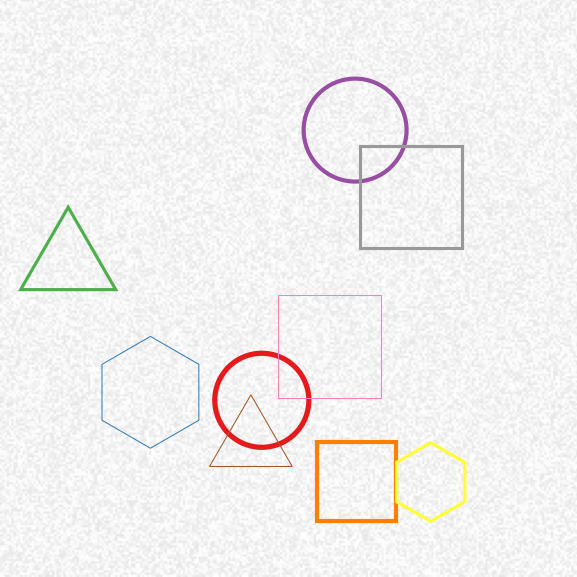[{"shape": "circle", "thickness": 2.5, "radius": 0.41, "center": [0.453, 0.306]}, {"shape": "hexagon", "thickness": 0.5, "radius": 0.48, "center": [0.26, 0.32]}, {"shape": "triangle", "thickness": 1.5, "radius": 0.48, "center": [0.118, 0.545]}, {"shape": "circle", "thickness": 2, "radius": 0.45, "center": [0.615, 0.774]}, {"shape": "square", "thickness": 2, "radius": 0.34, "center": [0.617, 0.165]}, {"shape": "hexagon", "thickness": 1.5, "radius": 0.34, "center": [0.746, 0.164]}, {"shape": "triangle", "thickness": 0.5, "radius": 0.41, "center": [0.434, 0.233]}, {"shape": "square", "thickness": 0.5, "radius": 0.45, "center": [0.571, 0.4]}, {"shape": "square", "thickness": 1.5, "radius": 0.44, "center": [0.711, 0.658]}]